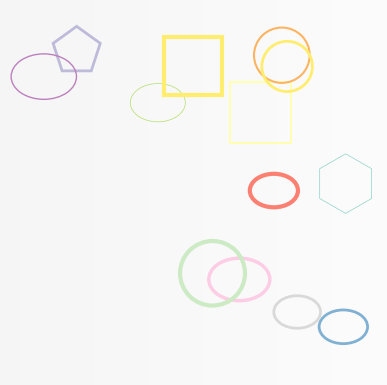[{"shape": "hexagon", "thickness": 0.5, "radius": 0.39, "center": [0.892, 0.523]}, {"shape": "square", "thickness": 1.5, "radius": 0.4, "center": [0.673, 0.707]}, {"shape": "pentagon", "thickness": 2, "radius": 0.32, "center": [0.198, 0.868]}, {"shape": "oval", "thickness": 3, "radius": 0.31, "center": [0.707, 0.505]}, {"shape": "oval", "thickness": 2, "radius": 0.31, "center": [0.886, 0.151]}, {"shape": "circle", "thickness": 1.5, "radius": 0.36, "center": [0.727, 0.857]}, {"shape": "oval", "thickness": 0.5, "radius": 0.36, "center": [0.407, 0.733]}, {"shape": "oval", "thickness": 2.5, "radius": 0.39, "center": [0.618, 0.274]}, {"shape": "oval", "thickness": 2, "radius": 0.3, "center": [0.767, 0.19]}, {"shape": "oval", "thickness": 1, "radius": 0.42, "center": [0.113, 0.801]}, {"shape": "circle", "thickness": 3, "radius": 0.42, "center": [0.548, 0.29]}, {"shape": "circle", "thickness": 2, "radius": 0.33, "center": [0.741, 0.827]}, {"shape": "square", "thickness": 3, "radius": 0.38, "center": [0.498, 0.828]}]